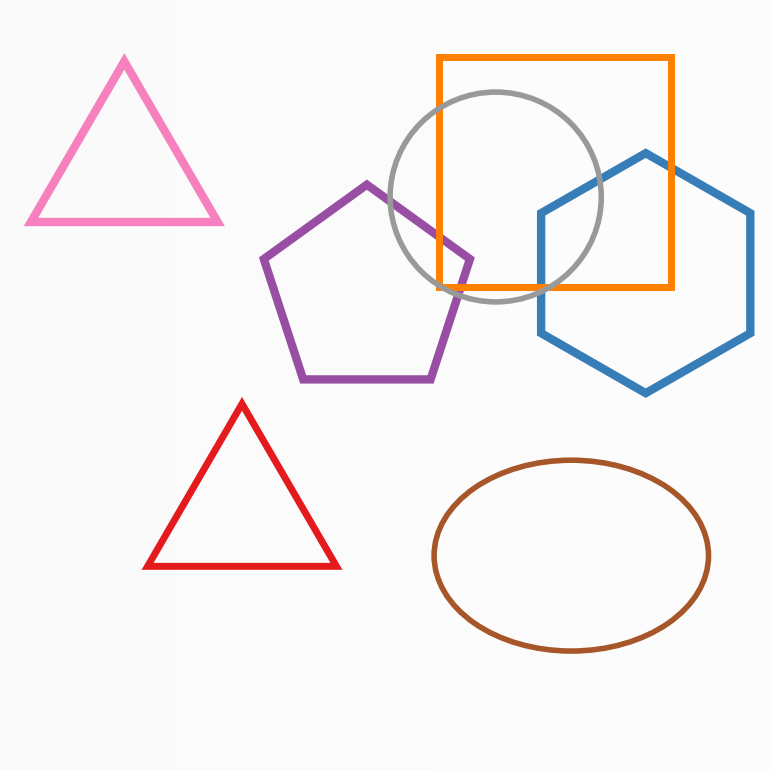[{"shape": "triangle", "thickness": 2.5, "radius": 0.7, "center": [0.312, 0.335]}, {"shape": "hexagon", "thickness": 3, "radius": 0.78, "center": [0.833, 0.645]}, {"shape": "pentagon", "thickness": 3, "radius": 0.7, "center": [0.473, 0.62]}, {"shape": "square", "thickness": 2.5, "radius": 0.75, "center": [0.716, 0.777]}, {"shape": "oval", "thickness": 2, "radius": 0.89, "center": [0.737, 0.278]}, {"shape": "triangle", "thickness": 3, "radius": 0.7, "center": [0.16, 0.781]}, {"shape": "circle", "thickness": 2, "radius": 0.68, "center": [0.64, 0.744]}]